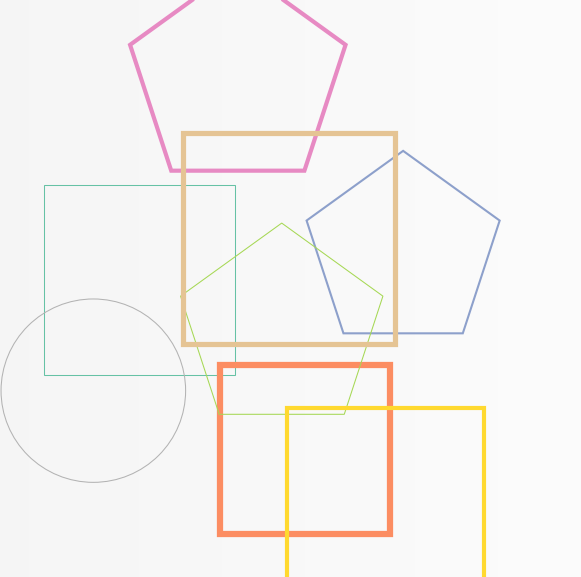[{"shape": "square", "thickness": 0.5, "radius": 0.82, "center": [0.24, 0.515]}, {"shape": "square", "thickness": 3, "radius": 0.73, "center": [0.525, 0.221]}, {"shape": "pentagon", "thickness": 1, "radius": 0.87, "center": [0.694, 0.563]}, {"shape": "pentagon", "thickness": 2, "radius": 0.97, "center": [0.409, 0.861]}, {"shape": "pentagon", "thickness": 0.5, "radius": 0.92, "center": [0.485, 0.43]}, {"shape": "square", "thickness": 2, "radius": 0.85, "center": [0.664, 0.123]}, {"shape": "square", "thickness": 2.5, "radius": 0.91, "center": [0.497, 0.586]}, {"shape": "circle", "thickness": 0.5, "radius": 0.79, "center": [0.161, 0.323]}]